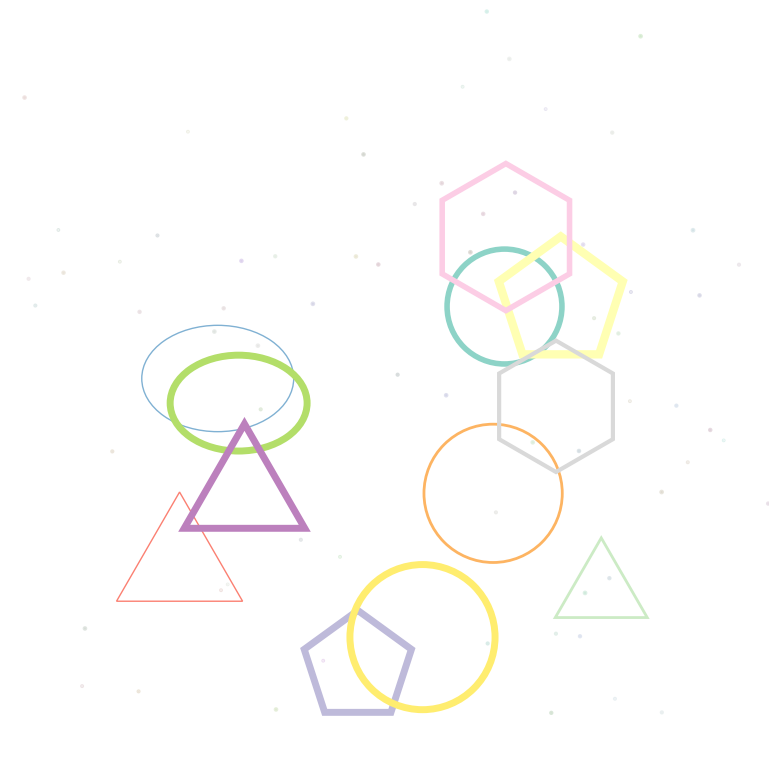[{"shape": "circle", "thickness": 2, "radius": 0.37, "center": [0.655, 0.602]}, {"shape": "pentagon", "thickness": 3, "radius": 0.42, "center": [0.728, 0.608]}, {"shape": "pentagon", "thickness": 2.5, "radius": 0.37, "center": [0.465, 0.134]}, {"shape": "triangle", "thickness": 0.5, "radius": 0.47, "center": [0.233, 0.266]}, {"shape": "oval", "thickness": 0.5, "radius": 0.49, "center": [0.283, 0.508]}, {"shape": "circle", "thickness": 1, "radius": 0.45, "center": [0.64, 0.359]}, {"shape": "oval", "thickness": 2.5, "radius": 0.44, "center": [0.31, 0.476]}, {"shape": "hexagon", "thickness": 2, "radius": 0.48, "center": [0.657, 0.692]}, {"shape": "hexagon", "thickness": 1.5, "radius": 0.43, "center": [0.722, 0.472]}, {"shape": "triangle", "thickness": 2.5, "radius": 0.45, "center": [0.318, 0.359]}, {"shape": "triangle", "thickness": 1, "radius": 0.34, "center": [0.781, 0.232]}, {"shape": "circle", "thickness": 2.5, "radius": 0.47, "center": [0.549, 0.173]}]